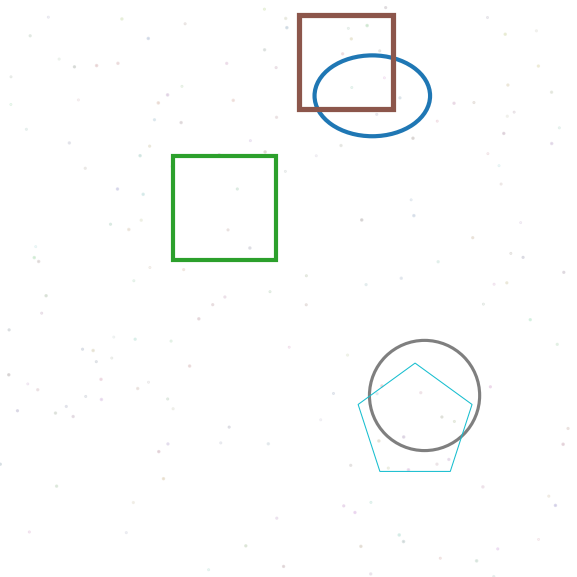[{"shape": "oval", "thickness": 2, "radius": 0.5, "center": [0.645, 0.833]}, {"shape": "square", "thickness": 2, "radius": 0.45, "center": [0.388, 0.639]}, {"shape": "square", "thickness": 2.5, "radius": 0.41, "center": [0.6, 0.891]}, {"shape": "circle", "thickness": 1.5, "radius": 0.48, "center": [0.735, 0.314]}, {"shape": "pentagon", "thickness": 0.5, "radius": 0.52, "center": [0.719, 0.267]}]